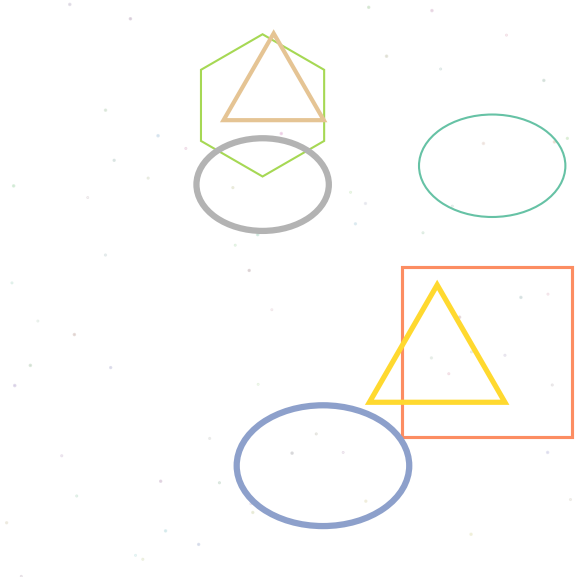[{"shape": "oval", "thickness": 1, "radius": 0.63, "center": [0.852, 0.712]}, {"shape": "square", "thickness": 1.5, "radius": 0.74, "center": [0.843, 0.39]}, {"shape": "oval", "thickness": 3, "radius": 0.75, "center": [0.559, 0.193]}, {"shape": "hexagon", "thickness": 1, "radius": 0.62, "center": [0.455, 0.817]}, {"shape": "triangle", "thickness": 2.5, "radius": 0.68, "center": [0.757, 0.37]}, {"shape": "triangle", "thickness": 2, "radius": 0.5, "center": [0.474, 0.841]}, {"shape": "oval", "thickness": 3, "radius": 0.57, "center": [0.455, 0.68]}]